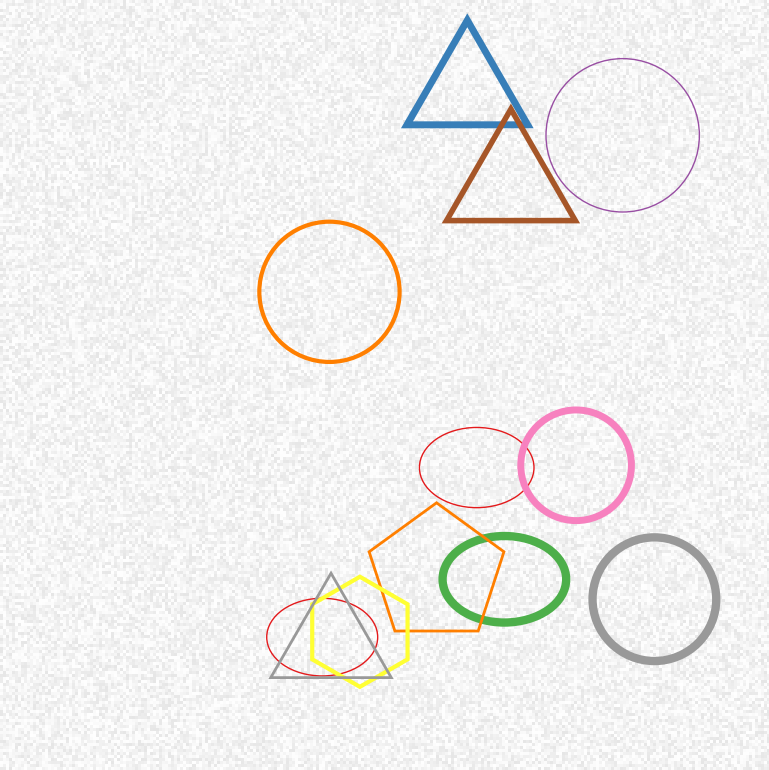[{"shape": "oval", "thickness": 0.5, "radius": 0.36, "center": [0.418, 0.173]}, {"shape": "oval", "thickness": 0.5, "radius": 0.37, "center": [0.619, 0.393]}, {"shape": "triangle", "thickness": 2.5, "radius": 0.45, "center": [0.607, 0.883]}, {"shape": "oval", "thickness": 3, "radius": 0.4, "center": [0.655, 0.248]}, {"shape": "circle", "thickness": 0.5, "radius": 0.5, "center": [0.809, 0.824]}, {"shape": "pentagon", "thickness": 1, "radius": 0.46, "center": [0.567, 0.255]}, {"shape": "circle", "thickness": 1.5, "radius": 0.46, "center": [0.428, 0.621]}, {"shape": "hexagon", "thickness": 1.5, "radius": 0.36, "center": [0.467, 0.179]}, {"shape": "triangle", "thickness": 2, "radius": 0.48, "center": [0.664, 0.762]}, {"shape": "circle", "thickness": 2.5, "radius": 0.36, "center": [0.748, 0.396]}, {"shape": "triangle", "thickness": 1, "radius": 0.45, "center": [0.43, 0.165]}, {"shape": "circle", "thickness": 3, "radius": 0.4, "center": [0.85, 0.222]}]